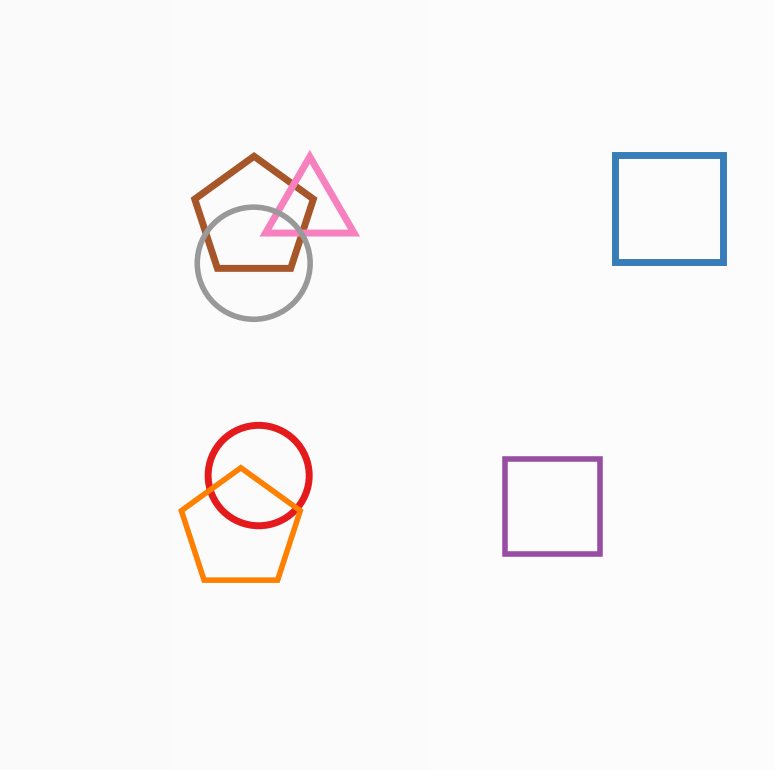[{"shape": "circle", "thickness": 2.5, "radius": 0.33, "center": [0.334, 0.382]}, {"shape": "square", "thickness": 2.5, "radius": 0.35, "center": [0.863, 0.729]}, {"shape": "square", "thickness": 2, "radius": 0.31, "center": [0.713, 0.343]}, {"shape": "pentagon", "thickness": 2, "radius": 0.4, "center": [0.311, 0.312]}, {"shape": "pentagon", "thickness": 2.5, "radius": 0.4, "center": [0.328, 0.717]}, {"shape": "triangle", "thickness": 2.5, "radius": 0.33, "center": [0.4, 0.73]}, {"shape": "circle", "thickness": 2, "radius": 0.36, "center": [0.327, 0.658]}]